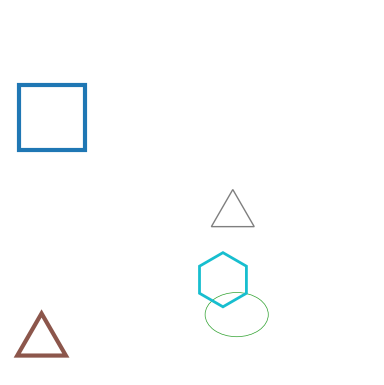[{"shape": "square", "thickness": 3, "radius": 0.42, "center": [0.135, 0.695]}, {"shape": "oval", "thickness": 0.5, "radius": 0.41, "center": [0.615, 0.183]}, {"shape": "triangle", "thickness": 3, "radius": 0.36, "center": [0.108, 0.113]}, {"shape": "triangle", "thickness": 1, "radius": 0.32, "center": [0.605, 0.443]}, {"shape": "hexagon", "thickness": 2, "radius": 0.35, "center": [0.579, 0.273]}]